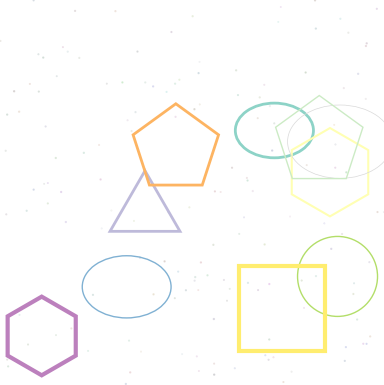[{"shape": "oval", "thickness": 2, "radius": 0.51, "center": [0.713, 0.661]}, {"shape": "hexagon", "thickness": 1.5, "radius": 0.57, "center": [0.857, 0.553]}, {"shape": "triangle", "thickness": 2, "radius": 0.52, "center": [0.377, 0.452]}, {"shape": "oval", "thickness": 1, "radius": 0.58, "center": [0.329, 0.255]}, {"shape": "pentagon", "thickness": 2, "radius": 0.58, "center": [0.457, 0.614]}, {"shape": "circle", "thickness": 1, "radius": 0.52, "center": [0.877, 0.282]}, {"shape": "oval", "thickness": 0.5, "radius": 0.68, "center": [0.883, 0.632]}, {"shape": "hexagon", "thickness": 3, "radius": 0.51, "center": [0.108, 0.127]}, {"shape": "pentagon", "thickness": 1, "radius": 0.6, "center": [0.829, 0.633]}, {"shape": "square", "thickness": 3, "radius": 0.55, "center": [0.732, 0.199]}]